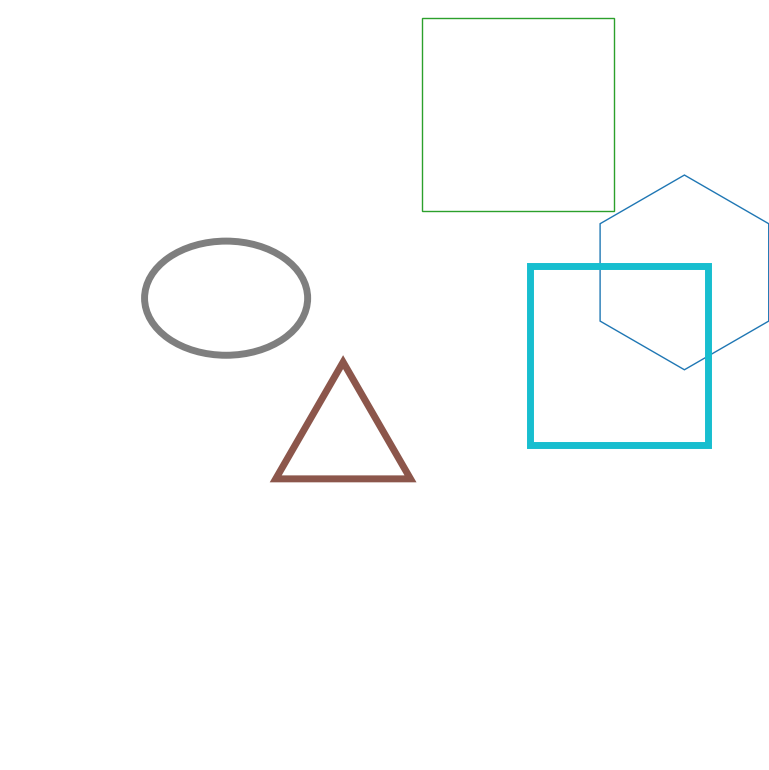[{"shape": "hexagon", "thickness": 0.5, "radius": 0.63, "center": [0.889, 0.646]}, {"shape": "square", "thickness": 0.5, "radius": 0.63, "center": [0.673, 0.852]}, {"shape": "triangle", "thickness": 2.5, "radius": 0.51, "center": [0.446, 0.429]}, {"shape": "oval", "thickness": 2.5, "radius": 0.53, "center": [0.294, 0.613]}, {"shape": "square", "thickness": 2.5, "radius": 0.58, "center": [0.804, 0.538]}]